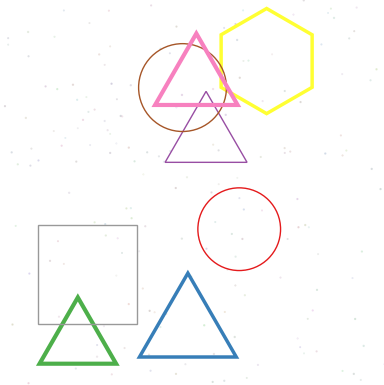[{"shape": "circle", "thickness": 1, "radius": 0.54, "center": [0.621, 0.405]}, {"shape": "triangle", "thickness": 2.5, "radius": 0.73, "center": [0.488, 0.145]}, {"shape": "triangle", "thickness": 3, "radius": 0.57, "center": [0.202, 0.113]}, {"shape": "triangle", "thickness": 1, "radius": 0.61, "center": [0.535, 0.64]}, {"shape": "hexagon", "thickness": 2.5, "radius": 0.68, "center": [0.693, 0.841]}, {"shape": "circle", "thickness": 1, "radius": 0.57, "center": [0.474, 0.773]}, {"shape": "triangle", "thickness": 3, "radius": 0.62, "center": [0.51, 0.789]}, {"shape": "square", "thickness": 1, "radius": 0.64, "center": [0.228, 0.288]}]